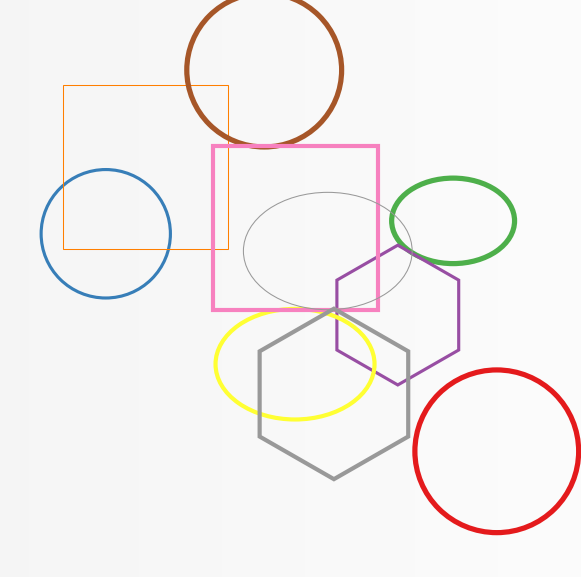[{"shape": "circle", "thickness": 2.5, "radius": 0.7, "center": [0.855, 0.218]}, {"shape": "circle", "thickness": 1.5, "radius": 0.56, "center": [0.182, 0.594]}, {"shape": "oval", "thickness": 2.5, "radius": 0.53, "center": [0.78, 0.617]}, {"shape": "hexagon", "thickness": 1.5, "radius": 0.6, "center": [0.684, 0.454]}, {"shape": "square", "thickness": 0.5, "radius": 0.71, "center": [0.25, 0.711]}, {"shape": "oval", "thickness": 2, "radius": 0.68, "center": [0.508, 0.369]}, {"shape": "circle", "thickness": 2.5, "radius": 0.67, "center": [0.455, 0.878]}, {"shape": "square", "thickness": 2, "radius": 0.71, "center": [0.508, 0.604]}, {"shape": "oval", "thickness": 0.5, "radius": 0.73, "center": [0.564, 0.564]}, {"shape": "hexagon", "thickness": 2, "radius": 0.74, "center": [0.575, 0.317]}]